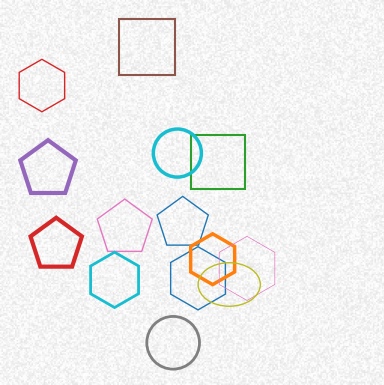[{"shape": "hexagon", "thickness": 1, "radius": 0.41, "center": [0.514, 0.277]}, {"shape": "pentagon", "thickness": 1, "radius": 0.35, "center": [0.475, 0.42]}, {"shape": "hexagon", "thickness": 2.5, "radius": 0.33, "center": [0.552, 0.327]}, {"shape": "square", "thickness": 1.5, "radius": 0.35, "center": [0.567, 0.579]}, {"shape": "hexagon", "thickness": 1, "radius": 0.34, "center": [0.109, 0.778]}, {"shape": "pentagon", "thickness": 3, "radius": 0.35, "center": [0.146, 0.364]}, {"shape": "pentagon", "thickness": 3, "radius": 0.38, "center": [0.125, 0.56]}, {"shape": "square", "thickness": 1.5, "radius": 0.36, "center": [0.382, 0.878]}, {"shape": "hexagon", "thickness": 0.5, "radius": 0.42, "center": [0.642, 0.303]}, {"shape": "pentagon", "thickness": 1, "radius": 0.38, "center": [0.324, 0.408]}, {"shape": "circle", "thickness": 2, "radius": 0.34, "center": [0.45, 0.11]}, {"shape": "oval", "thickness": 1, "radius": 0.4, "center": [0.595, 0.261]}, {"shape": "circle", "thickness": 2.5, "radius": 0.31, "center": [0.461, 0.602]}, {"shape": "hexagon", "thickness": 2, "radius": 0.36, "center": [0.298, 0.273]}]